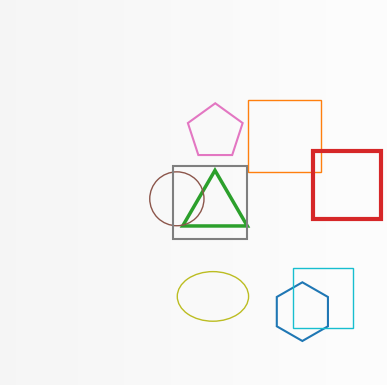[{"shape": "hexagon", "thickness": 1.5, "radius": 0.38, "center": [0.78, 0.191]}, {"shape": "square", "thickness": 1, "radius": 0.47, "center": [0.734, 0.647]}, {"shape": "triangle", "thickness": 2.5, "radius": 0.48, "center": [0.555, 0.461]}, {"shape": "square", "thickness": 3, "radius": 0.44, "center": [0.895, 0.519]}, {"shape": "circle", "thickness": 1, "radius": 0.35, "center": [0.456, 0.484]}, {"shape": "pentagon", "thickness": 1.5, "radius": 0.37, "center": [0.556, 0.657]}, {"shape": "square", "thickness": 1.5, "radius": 0.47, "center": [0.543, 0.473]}, {"shape": "oval", "thickness": 1, "radius": 0.46, "center": [0.55, 0.23]}, {"shape": "square", "thickness": 1, "radius": 0.38, "center": [0.834, 0.226]}]